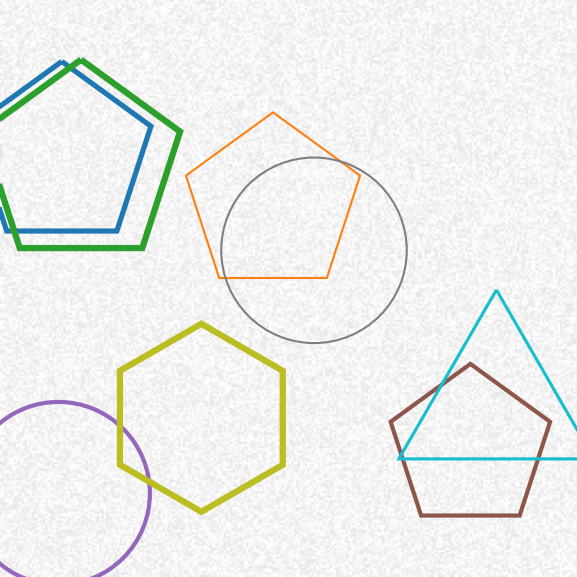[{"shape": "pentagon", "thickness": 2.5, "radius": 0.81, "center": [0.107, 0.73]}, {"shape": "pentagon", "thickness": 1, "radius": 0.79, "center": [0.473, 0.646]}, {"shape": "pentagon", "thickness": 3, "radius": 0.9, "center": [0.14, 0.716]}, {"shape": "circle", "thickness": 2, "radius": 0.79, "center": [0.101, 0.145]}, {"shape": "pentagon", "thickness": 2, "radius": 0.73, "center": [0.815, 0.224]}, {"shape": "circle", "thickness": 1, "radius": 0.8, "center": [0.544, 0.566]}, {"shape": "hexagon", "thickness": 3, "radius": 0.81, "center": [0.349, 0.276]}, {"shape": "triangle", "thickness": 1.5, "radius": 0.98, "center": [0.86, 0.302]}]